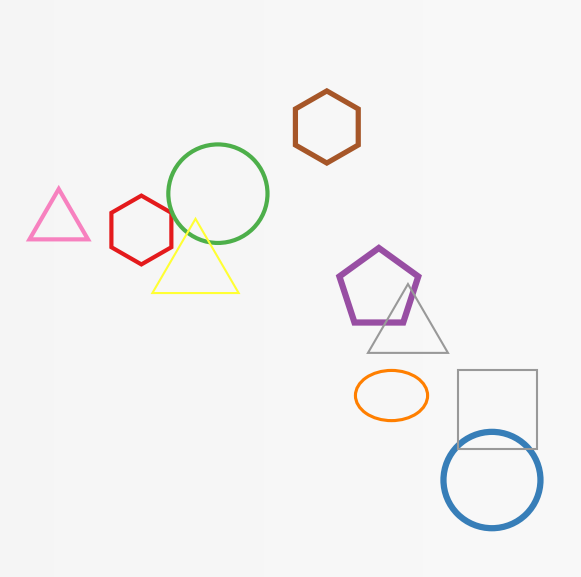[{"shape": "hexagon", "thickness": 2, "radius": 0.3, "center": [0.243, 0.601]}, {"shape": "circle", "thickness": 3, "radius": 0.42, "center": [0.846, 0.168]}, {"shape": "circle", "thickness": 2, "radius": 0.43, "center": [0.375, 0.664]}, {"shape": "pentagon", "thickness": 3, "radius": 0.36, "center": [0.652, 0.498]}, {"shape": "oval", "thickness": 1.5, "radius": 0.31, "center": [0.674, 0.314]}, {"shape": "triangle", "thickness": 1, "radius": 0.43, "center": [0.336, 0.535]}, {"shape": "hexagon", "thickness": 2.5, "radius": 0.31, "center": [0.562, 0.779]}, {"shape": "triangle", "thickness": 2, "radius": 0.29, "center": [0.101, 0.614]}, {"shape": "triangle", "thickness": 1, "radius": 0.4, "center": [0.702, 0.428]}, {"shape": "square", "thickness": 1, "radius": 0.34, "center": [0.856, 0.29]}]